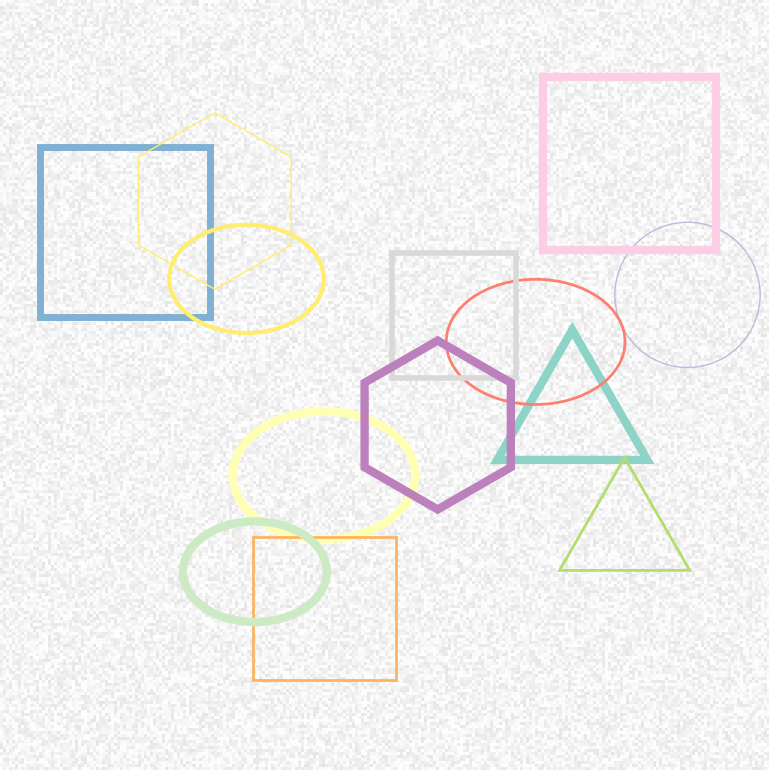[{"shape": "triangle", "thickness": 3, "radius": 0.56, "center": [0.743, 0.459]}, {"shape": "oval", "thickness": 3, "radius": 0.59, "center": [0.421, 0.383]}, {"shape": "circle", "thickness": 0.5, "radius": 0.47, "center": [0.893, 0.617]}, {"shape": "oval", "thickness": 1, "radius": 0.58, "center": [0.696, 0.556]}, {"shape": "square", "thickness": 2.5, "radius": 0.55, "center": [0.163, 0.699]}, {"shape": "square", "thickness": 1, "radius": 0.46, "center": [0.422, 0.21]}, {"shape": "triangle", "thickness": 1, "radius": 0.49, "center": [0.811, 0.308]}, {"shape": "square", "thickness": 3, "radius": 0.56, "center": [0.818, 0.788]}, {"shape": "square", "thickness": 2, "radius": 0.4, "center": [0.59, 0.59]}, {"shape": "hexagon", "thickness": 3, "radius": 0.55, "center": [0.568, 0.448]}, {"shape": "oval", "thickness": 3, "radius": 0.47, "center": [0.331, 0.257]}, {"shape": "hexagon", "thickness": 0.5, "radius": 0.57, "center": [0.279, 0.739]}, {"shape": "oval", "thickness": 1.5, "radius": 0.5, "center": [0.32, 0.638]}]